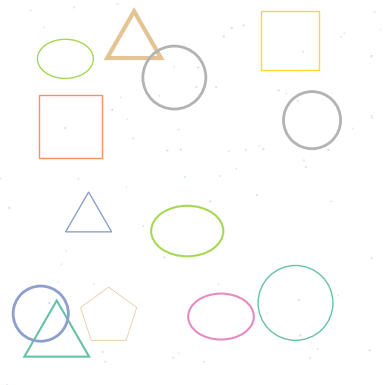[{"shape": "circle", "thickness": 1, "radius": 0.49, "center": [0.768, 0.213]}, {"shape": "triangle", "thickness": 1.5, "radius": 0.49, "center": [0.147, 0.122]}, {"shape": "square", "thickness": 1, "radius": 0.41, "center": [0.184, 0.672]}, {"shape": "circle", "thickness": 2, "radius": 0.36, "center": [0.106, 0.185]}, {"shape": "triangle", "thickness": 1, "radius": 0.34, "center": [0.23, 0.432]}, {"shape": "oval", "thickness": 1.5, "radius": 0.43, "center": [0.574, 0.178]}, {"shape": "oval", "thickness": 1.5, "radius": 0.47, "center": [0.486, 0.4]}, {"shape": "oval", "thickness": 1, "radius": 0.36, "center": [0.17, 0.847]}, {"shape": "square", "thickness": 1, "radius": 0.38, "center": [0.754, 0.894]}, {"shape": "pentagon", "thickness": 0.5, "radius": 0.38, "center": [0.282, 0.177]}, {"shape": "triangle", "thickness": 3, "radius": 0.4, "center": [0.348, 0.89]}, {"shape": "circle", "thickness": 2, "radius": 0.37, "center": [0.811, 0.688]}, {"shape": "circle", "thickness": 2, "radius": 0.41, "center": [0.453, 0.799]}]